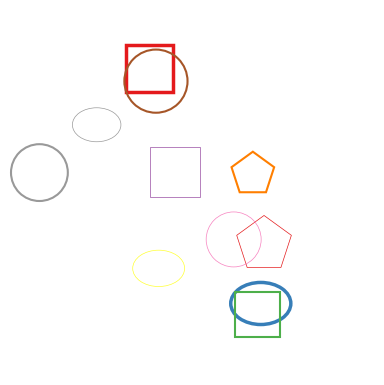[{"shape": "pentagon", "thickness": 0.5, "radius": 0.37, "center": [0.686, 0.366]}, {"shape": "square", "thickness": 2.5, "radius": 0.31, "center": [0.387, 0.821]}, {"shape": "oval", "thickness": 2.5, "radius": 0.39, "center": [0.677, 0.212]}, {"shape": "square", "thickness": 1.5, "radius": 0.3, "center": [0.669, 0.184]}, {"shape": "square", "thickness": 0.5, "radius": 0.32, "center": [0.454, 0.553]}, {"shape": "pentagon", "thickness": 1.5, "radius": 0.29, "center": [0.657, 0.548]}, {"shape": "oval", "thickness": 0.5, "radius": 0.34, "center": [0.412, 0.303]}, {"shape": "circle", "thickness": 1.5, "radius": 0.41, "center": [0.405, 0.789]}, {"shape": "circle", "thickness": 0.5, "radius": 0.36, "center": [0.607, 0.378]}, {"shape": "circle", "thickness": 1.5, "radius": 0.37, "center": [0.102, 0.552]}, {"shape": "oval", "thickness": 0.5, "radius": 0.32, "center": [0.251, 0.676]}]